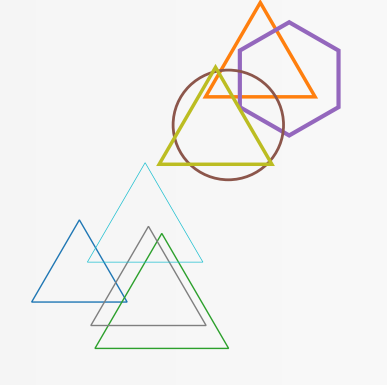[{"shape": "triangle", "thickness": 1, "radius": 0.71, "center": [0.205, 0.287]}, {"shape": "triangle", "thickness": 2.5, "radius": 0.82, "center": [0.672, 0.83]}, {"shape": "triangle", "thickness": 1, "radius": 1.0, "center": [0.418, 0.195]}, {"shape": "hexagon", "thickness": 3, "radius": 0.74, "center": [0.746, 0.795]}, {"shape": "circle", "thickness": 2, "radius": 0.71, "center": [0.589, 0.675]}, {"shape": "triangle", "thickness": 1, "radius": 0.86, "center": [0.383, 0.24]}, {"shape": "triangle", "thickness": 2.5, "radius": 0.84, "center": [0.556, 0.657]}, {"shape": "triangle", "thickness": 0.5, "radius": 0.86, "center": [0.375, 0.405]}]